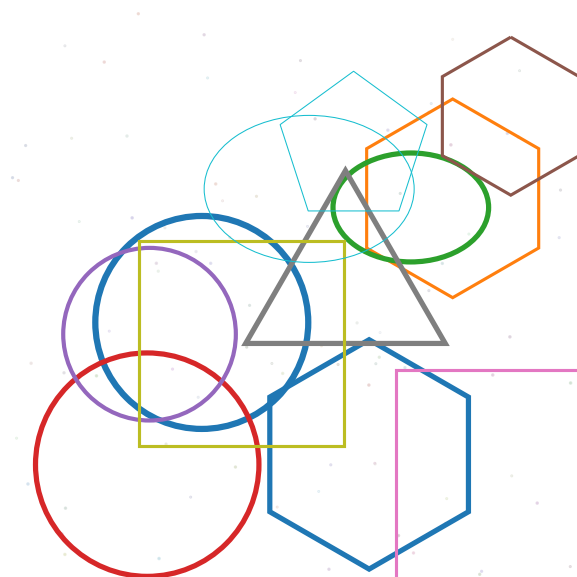[{"shape": "circle", "thickness": 3, "radius": 0.92, "center": [0.349, 0.441]}, {"shape": "hexagon", "thickness": 2.5, "radius": 0.99, "center": [0.639, 0.212]}, {"shape": "hexagon", "thickness": 1.5, "radius": 0.86, "center": [0.784, 0.656]}, {"shape": "oval", "thickness": 2.5, "radius": 0.67, "center": [0.711, 0.64]}, {"shape": "circle", "thickness": 2.5, "radius": 0.97, "center": [0.255, 0.195]}, {"shape": "circle", "thickness": 2, "radius": 0.75, "center": [0.259, 0.42]}, {"shape": "hexagon", "thickness": 1.5, "radius": 0.68, "center": [0.884, 0.798]}, {"shape": "square", "thickness": 1.5, "radius": 0.98, "center": [0.882, 0.162]}, {"shape": "triangle", "thickness": 2.5, "radius": 1.0, "center": [0.598, 0.504]}, {"shape": "square", "thickness": 1.5, "radius": 0.89, "center": [0.418, 0.404]}, {"shape": "oval", "thickness": 0.5, "radius": 0.91, "center": [0.535, 0.672]}, {"shape": "pentagon", "thickness": 0.5, "radius": 0.67, "center": [0.612, 0.742]}]